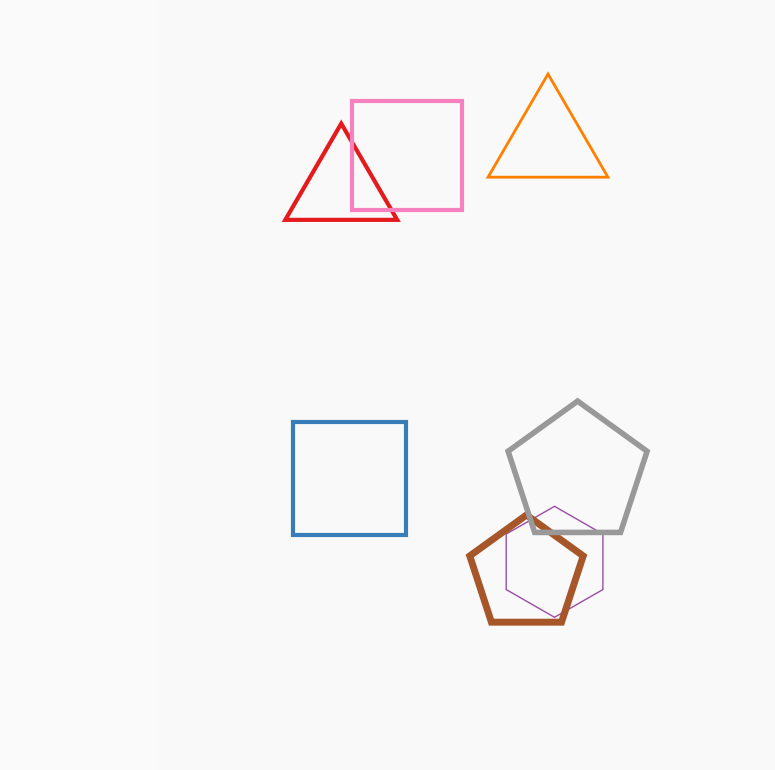[{"shape": "triangle", "thickness": 1.5, "radius": 0.42, "center": [0.44, 0.756]}, {"shape": "square", "thickness": 1.5, "radius": 0.37, "center": [0.451, 0.378]}, {"shape": "hexagon", "thickness": 0.5, "radius": 0.36, "center": [0.716, 0.27]}, {"shape": "triangle", "thickness": 1, "radius": 0.45, "center": [0.707, 0.815]}, {"shape": "pentagon", "thickness": 2.5, "radius": 0.38, "center": [0.679, 0.254]}, {"shape": "square", "thickness": 1.5, "radius": 0.36, "center": [0.525, 0.798]}, {"shape": "pentagon", "thickness": 2, "radius": 0.47, "center": [0.745, 0.385]}]